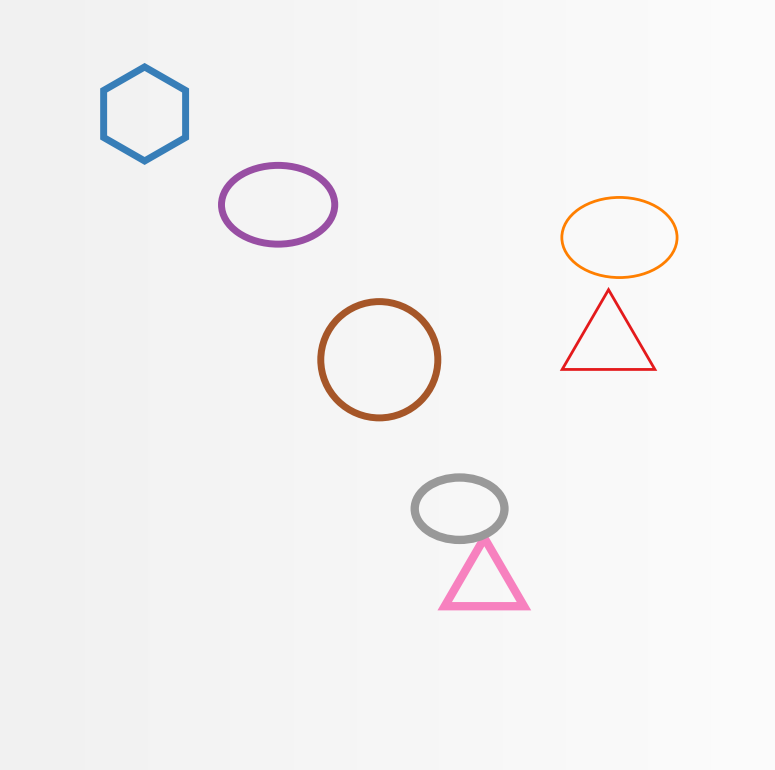[{"shape": "triangle", "thickness": 1, "radius": 0.35, "center": [0.785, 0.555]}, {"shape": "hexagon", "thickness": 2.5, "radius": 0.31, "center": [0.187, 0.852]}, {"shape": "oval", "thickness": 2.5, "radius": 0.37, "center": [0.359, 0.734]}, {"shape": "oval", "thickness": 1, "radius": 0.37, "center": [0.799, 0.692]}, {"shape": "circle", "thickness": 2.5, "radius": 0.38, "center": [0.489, 0.533]}, {"shape": "triangle", "thickness": 3, "radius": 0.3, "center": [0.625, 0.242]}, {"shape": "oval", "thickness": 3, "radius": 0.29, "center": [0.593, 0.339]}]